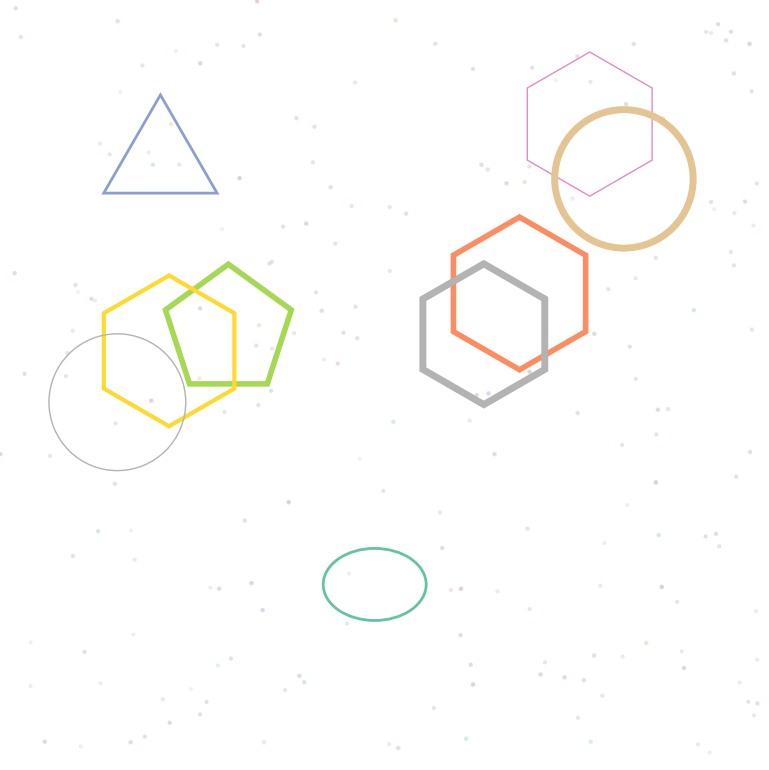[{"shape": "oval", "thickness": 1, "radius": 0.33, "center": [0.487, 0.241]}, {"shape": "hexagon", "thickness": 2, "radius": 0.5, "center": [0.675, 0.619]}, {"shape": "triangle", "thickness": 1, "radius": 0.43, "center": [0.208, 0.792]}, {"shape": "hexagon", "thickness": 0.5, "radius": 0.47, "center": [0.766, 0.839]}, {"shape": "pentagon", "thickness": 2, "radius": 0.43, "center": [0.297, 0.571]}, {"shape": "hexagon", "thickness": 1.5, "radius": 0.49, "center": [0.22, 0.544]}, {"shape": "circle", "thickness": 2.5, "radius": 0.45, "center": [0.81, 0.768]}, {"shape": "hexagon", "thickness": 2.5, "radius": 0.46, "center": [0.628, 0.566]}, {"shape": "circle", "thickness": 0.5, "radius": 0.44, "center": [0.152, 0.478]}]